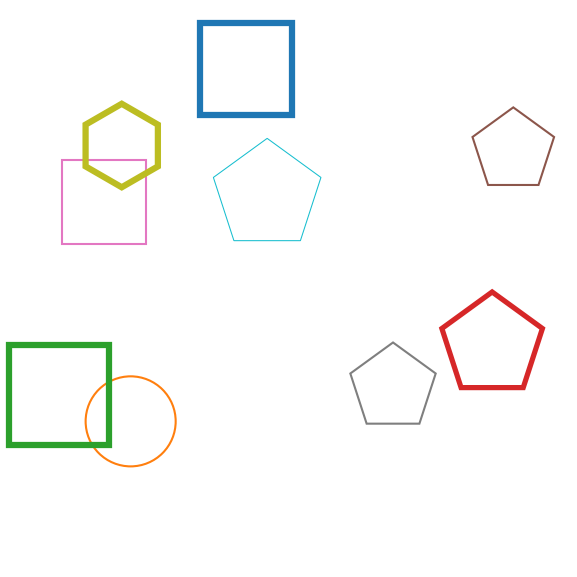[{"shape": "square", "thickness": 3, "radius": 0.4, "center": [0.426, 0.88]}, {"shape": "circle", "thickness": 1, "radius": 0.39, "center": [0.226, 0.27]}, {"shape": "square", "thickness": 3, "radius": 0.44, "center": [0.102, 0.315]}, {"shape": "pentagon", "thickness": 2.5, "radius": 0.46, "center": [0.852, 0.402]}, {"shape": "pentagon", "thickness": 1, "radius": 0.37, "center": [0.889, 0.739]}, {"shape": "square", "thickness": 1, "radius": 0.36, "center": [0.179, 0.65]}, {"shape": "pentagon", "thickness": 1, "radius": 0.39, "center": [0.681, 0.328]}, {"shape": "hexagon", "thickness": 3, "radius": 0.36, "center": [0.211, 0.747]}, {"shape": "pentagon", "thickness": 0.5, "radius": 0.49, "center": [0.463, 0.662]}]